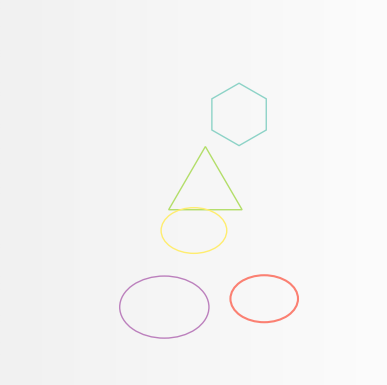[{"shape": "hexagon", "thickness": 1, "radius": 0.41, "center": [0.617, 0.703]}, {"shape": "oval", "thickness": 1.5, "radius": 0.44, "center": [0.682, 0.224]}, {"shape": "triangle", "thickness": 1, "radius": 0.55, "center": [0.53, 0.51]}, {"shape": "oval", "thickness": 1, "radius": 0.58, "center": [0.424, 0.202]}, {"shape": "oval", "thickness": 1, "radius": 0.42, "center": [0.5, 0.401]}]